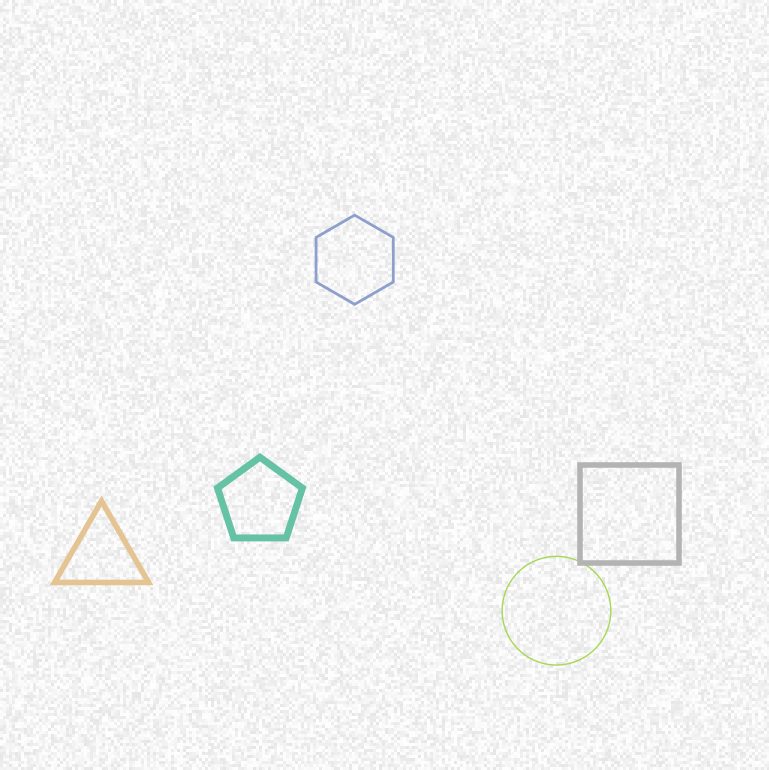[{"shape": "pentagon", "thickness": 2.5, "radius": 0.29, "center": [0.338, 0.348]}, {"shape": "hexagon", "thickness": 1, "radius": 0.29, "center": [0.461, 0.663]}, {"shape": "circle", "thickness": 0.5, "radius": 0.35, "center": [0.723, 0.207]}, {"shape": "triangle", "thickness": 2, "radius": 0.35, "center": [0.132, 0.279]}, {"shape": "square", "thickness": 2, "radius": 0.32, "center": [0.818, 0.332]}]